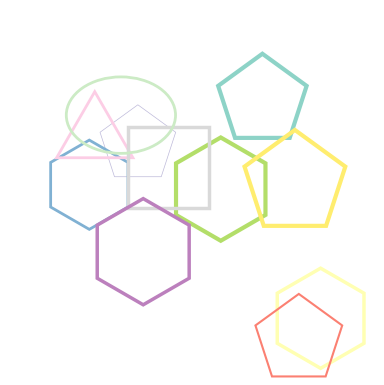[{"shape": "pentagon", "thickness": 3, "radius": 0.6, "center": [0.682, 0.74]}, {"shape": "hexagon", "thickness": 2.5, "radius": 0.65, "center": [0.833, 0.173]}, {"shape": "pentagon", "thickness": 0.5, "radius": 0.52, "center": [0.358, 0.625]}, {"shape": "pentagon", "thickness": 1.5, "radius": 0.59, "center": [0.776, 0.118]}, {"shape": "hexagon", "thickness": 2, "radius": 0.58, "center": [0.232, 0.52]}, {"shape": "hexagon", "thickness": 3, "radius": 0.67, "center": [0.573, 0.509]}, {"shape": "triangle", "thickness": 2, "radius": 0.57, "center": [0.246, 0.647]}, {"shape": "square", "thickness": 2.5, "radius": 0.53, "center": [0.438, 0.565]}, {"shape": "hexagon", "thickness": 2.5, "radius": 0.69, "center": [0.372, 0.346]}, {"shape": "oval", "thickness": 2, "radius": 0.71, "center": [0.314, 0.701]}, {"shape": "pentagon", "thickness": 3, "radius": 0.69, "center": [0.766, 0.525]}]